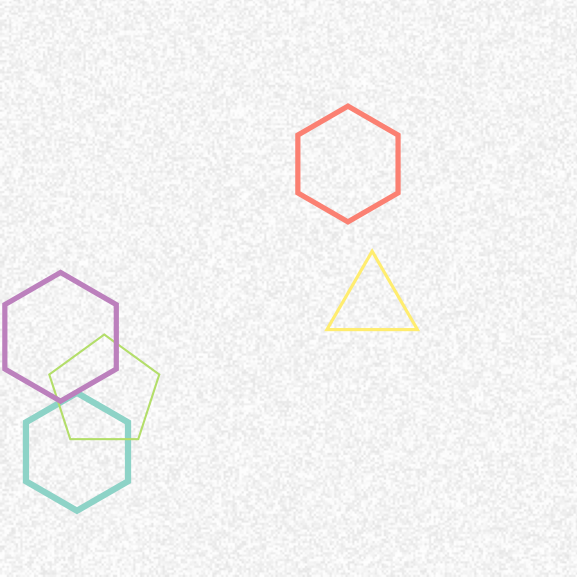[{"shape": "hexagon", "thickness": 3, "radius": 0.51, "center": [0.133, 0.217]}, {"shape": "hexagon", "thickness": 2.5, "radius": 0.5, "center": [0.603, 0.715]}, {"shape": "pentagon", "thickness": 1, "radius": 0.5, "center": [0.181, 0.32]}, {"shape": "hexagon", "thickness": 2.5, "radius": 0.56, "center": [0.105, 0.416]}, {"shape": "triangle", "thickness": 1.5, "radius": 0.45, "center": [0.644, 0.474]}]